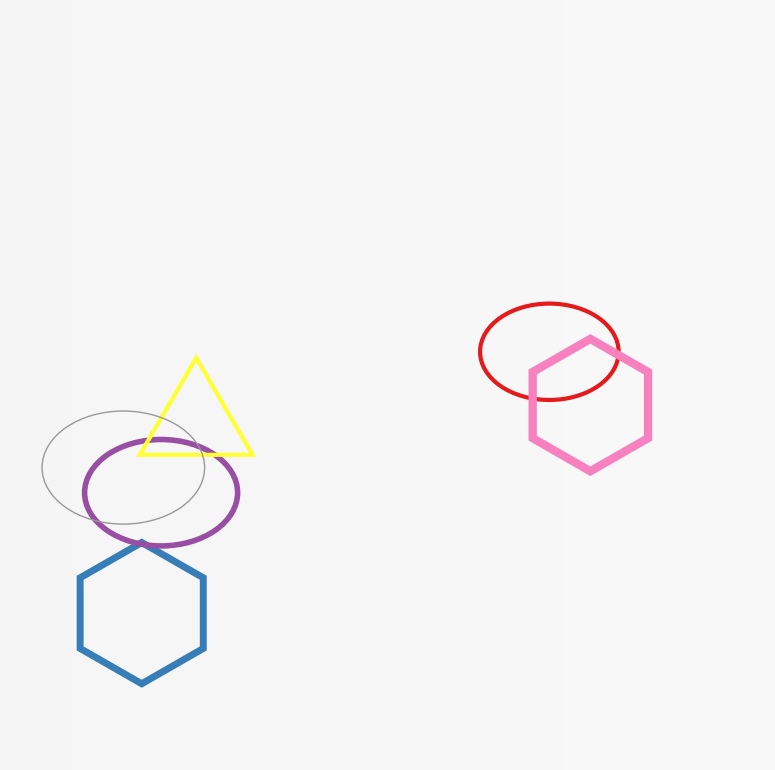[{"shape": "oval", "thickness": 1.5, "radius": 0.45, "center": [0.709, 0.543]}, {"shape": "hexagon", "thickness": 2.5, "radius": 0.46, "center": [0.183, 0.204]}, {"shape": "oval", "thickness": 2, "radius": 0.49, "center": [0.208, 0.36]}, {"shape": "triangle", "thickness": 1.5, "radius": 0.42, "center": [0.253, 0.451]}, {"shape": "hexagon", "thickness": 3, "radius": 0.43, "center": [0.762, 0.474]}, {"shape": "oval", "thickness": 0.5, "radius": 0.52, "center": [0.159, 0.393]}]